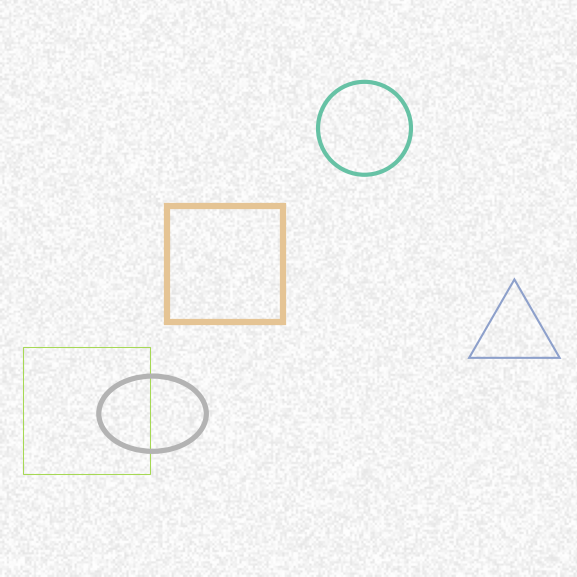[{"shape": "circle", "thickness": 2, "radius": 0.4, "center": [0.631, 0.777]}, {"shape": "triangle", "thickness": 1, "radius": 0.45, "center": [0.891, 0.425]}, {"shape": "square", "thickness": 0.5, "radius": 0.55, "center": [0.15, 0.288]}, {"shape": "square", "thickness": 3, "radius": 0.5, "center": [0.39, 0.542]}, {"shape": "oval", "thickness": 2.5, "radius": 0.47, "center": [0.264, 0.283]}]